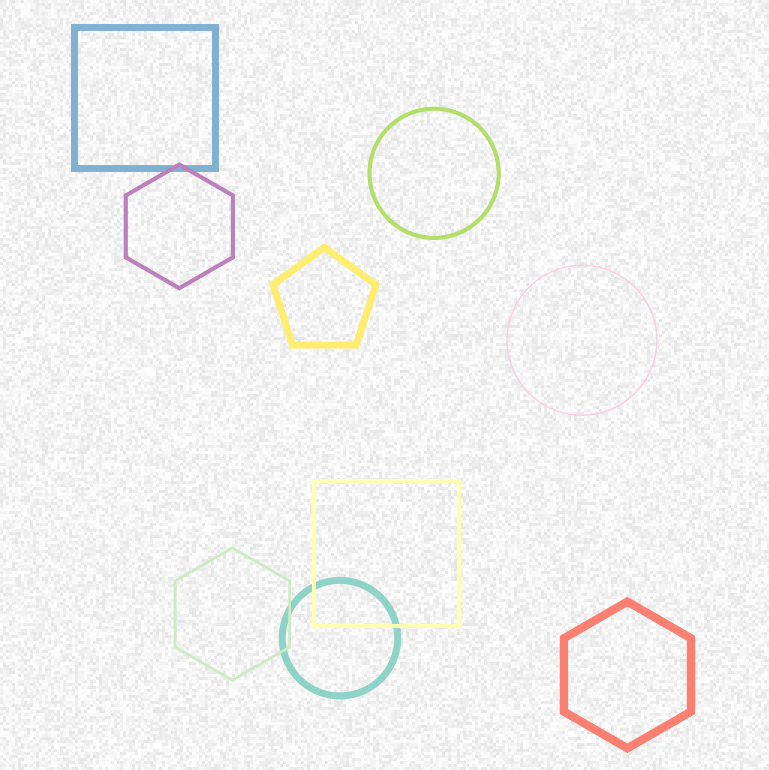[{"shape": "circle", "thickness": 2.5, "radius": 0.38, "center": [0.442, 0.171]}, {"shape": "square", "thickness": 1.5, "radius": 0.47, "center": [0.501, 0.281]}, {"shape": "hexagon", "thickness": 3, "radius": 0.48, "center": [0.815, 0.123]}, {"shape": "square", "thickness": 2.5, "radius": 0.46, "center": [0.188, 0.873]}, {"shape": "circle", "thickness": 1.5, "radius": 0.42, "center": [0.564, 0.775]}, {"shape": "circle", "thickness": 0.5, "radius": 0.49, "center": [0.756, 0.558]}, {"shape": "hexagon", "thickness": 1.5, "radius": 0.4, "center": [0.233, 0.706]}, {"shape": "hexagon", "thickness": 1, "radius": 0.43, "center": [0.302, 0.203]}, {"shape": "pentagon", "thickness": 2.5, "radius": 0.35, "center": [0.421, 0.609]}]